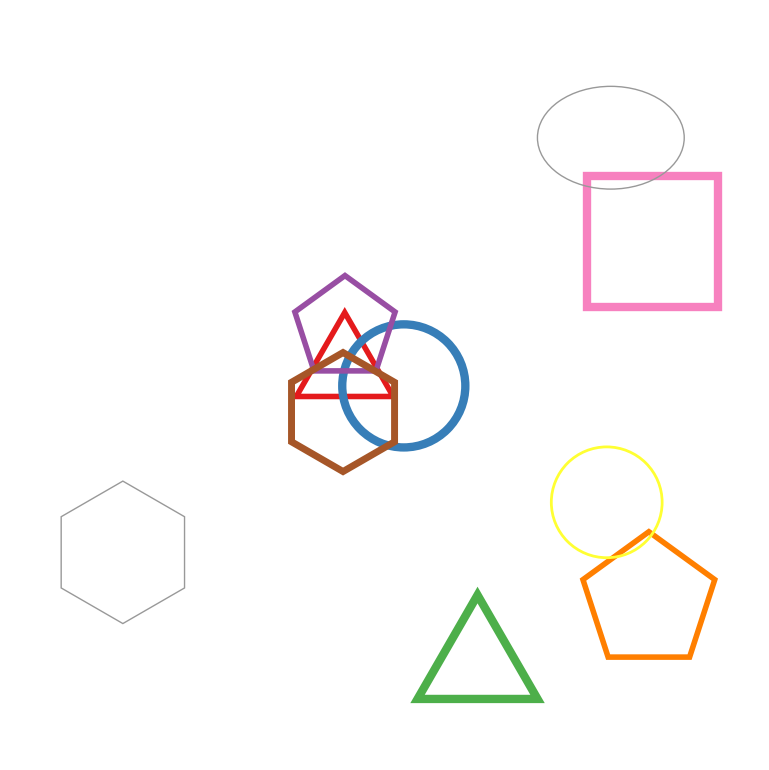[{"shape": "triangle", "thickness": 2, "radius": 0.36, "center": [0.448, 0.521]}, {"shape": "circle", "thickness": 3, "radius": 0.4, "center": [0.524, 0.499]}, {"shape": "triangle", "thickness": 3, "radius": 0.45, "center": [0.62, 0.137]}, {"shape": "pentagon", "thickness": 2, "radius": 0.34, "center": [0.448, 0.574]}, {"shape": "pentagon", "thickness": 2, "radius": 0.45, "center": [0.843, 0.219]}, {"shape": "circle", "thickness": 1, "radius": 0.36, "center": [0.788, 0.348]}, {"shape": "hexagon", "thickness": 2.5, "radius": 0.39, "center": [0.446, 0.465]}, {"shape": "square", "thickness": 3, "radius": 0.42, "center": [0.847, 0.686]}, {"shape": "oval", "thickness": 0.5, "radius": 0.48, "center": [0.793, 0.821]}, {"shape": "hexagon", "thickness": 0.5, "radius": 0.46, "center": [0.16, 0.283]}]